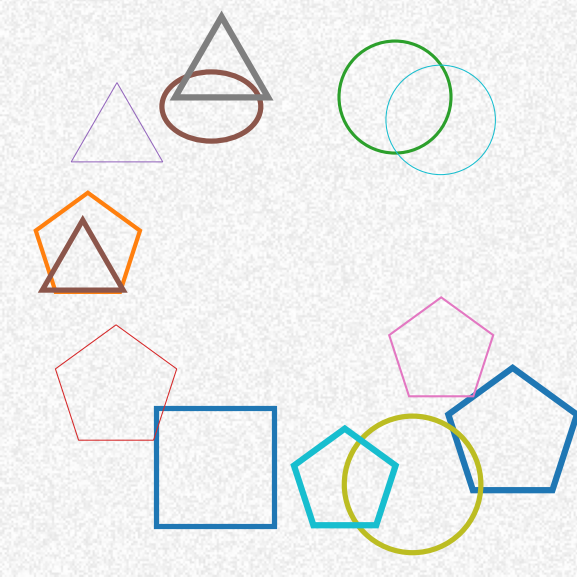[{"shape": "square", "thickness": 2.5, "radius": 0.51, "center": [0.372, 0.19]}, {"shape": "pentagon", "thickness": 3, "radius": 0.59, "center": [0.888, 0.245]}, {"shape": "pentagon", "thickness": 2, "radius": 0.47, "center": [0.152, 0.57]}, {"shape": "circle", "thickness": 1.5, "radius": 0.48, "center": [0.684, 0.831]}, {"shape": "pentagon", "thickness": 0.5, "radius": 0.55, "center": [0.201, 0.326]}, {"shape": "triangle", "thickness": 0.5, "radius": 0.46, "center": [0.203, 0.765]}, {"shape": "triangle", "thickness": 2.5, "radius": 0.4, "center": [0.143, 0.537]}, {"shape": "oval", "thickness": 2.5, "radius": 0.43, "center": [0.366, 0.815]}, {"shape": "pentagon", "thickness": 1, "radius": 0.47, "center": [0.764, 0.39]}, {"shape": "triangle", "thickness": 3, "radius": 0.47, "center": [0.384, 0.877]}, {"shape": "circle", "thickness": 2.5, "radius": 0.59, "center": [0.714, 0.16]}, {"shape": "pentagon", "thickness": 3, "radius": 0.46, "center": [0.597, 0.164]}, {"shape": "circle", "thickness": 0.5, "radius": 0.47, "center": [0.763, 0.792]}]